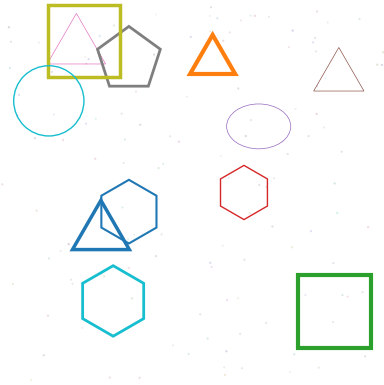[{"shape": "triangle", "thickness": 2.5, "radius": 0.43, "center": [0.262, 0.394]}, {"shape": "hexagon", "thickness": 1.5, "radius": 0.41, "center": [0.335, 0.45]}, {"shape": "triangle", "thickness": 3, "radius": 0.34, "center": [0.552, 0.842]}, {"shape": "square", "thickness": 3, "radius": 0.47, "center": [0.868, 0.191]}, {"shape": "hexagon", "thickness": 1, "radius": 0.35, "center": [0.634, 0.5]}, {"shape": "oval", "thickness": 0.5, "radius": 0.42, "center": [0.672, 0.672]}, {"shape": "triangle", "thickness": 0.5, "radius": 0.38, "center": [0.88, 0.801]}, {"shape": "triangle", "thickness": 0.5, "radius": 0.44, "center": [0.198, 0.878]}, {"shape": "pentagon", "thickness": 2, "radius": 0.43, "center": [0.335, 0.846]}, {"shape": "square", "thickness": 2.5, "radius": 0.47, "center": [0.218, 0.892]}, {"shape": "hexagon", "thickness": 2, "radius": 0.46, "center": [0.294, 0.218]}, {"shape": "circle", "thickness": 1, "radius": 0.46, "center": [0.127, 0.738]}]